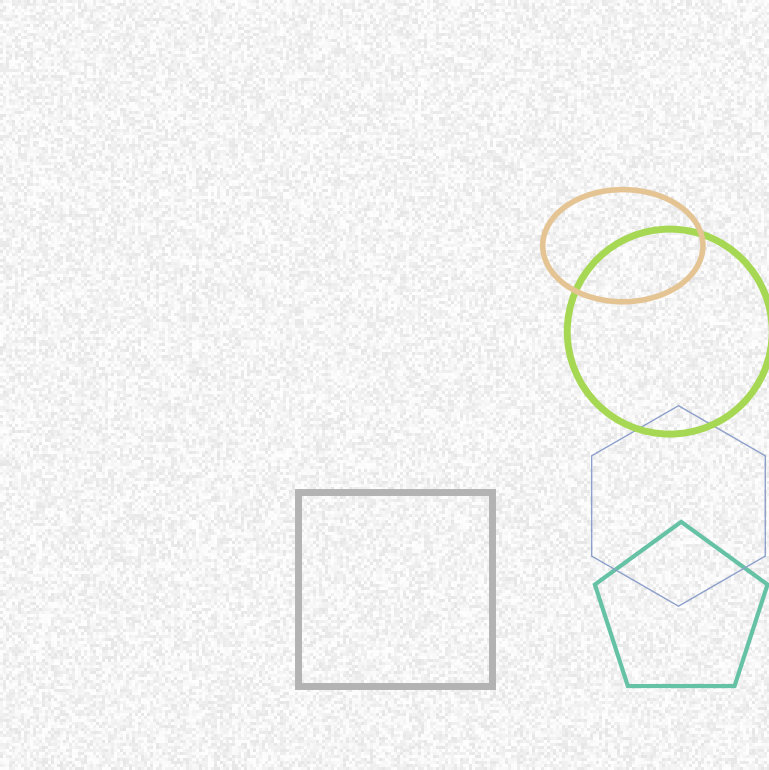[{"shape": "pentagon", "thickness": 1.5, "radius": 0.59, "center": [0.885, 0.204]}, {"shape": "hexagon", "thickness": 0.5, "radius": 0.65, "center": [0.881, 0.343]}, {"shape": "circle", "thickness": 2.5, "radius": 0.67, "center": [0.87, 0.569]}, {"shape": "oval", "thickness": 2, "radius": 0.52, "center": [0.809, 0.681]}, {"shape": "square", "thickness": 2.5, "radius": 0.63, "center": [0.513, 0.235]}]